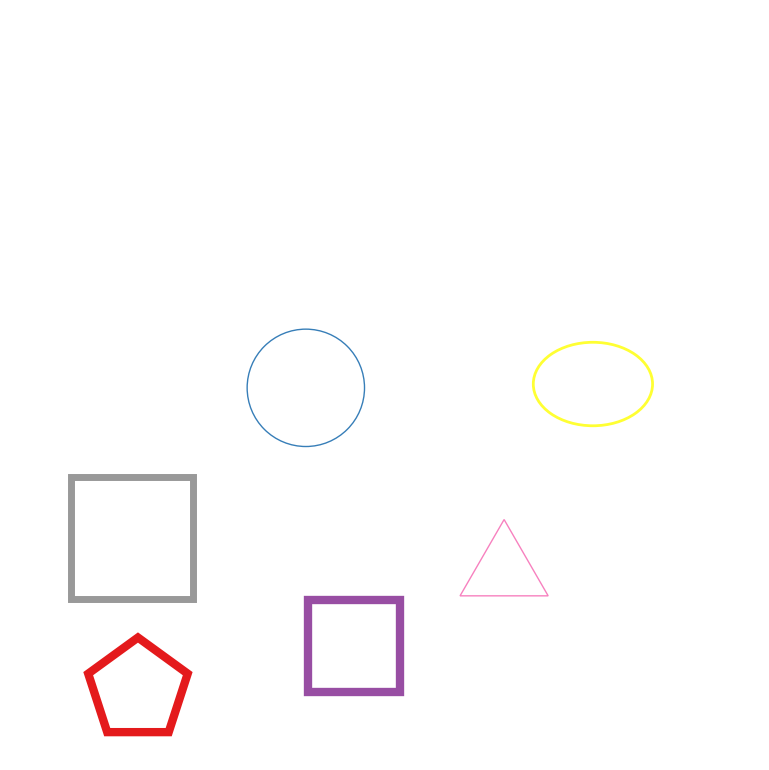[{"shape": "pentagon", "thickness": 3, "radius": 0.34, "center": [0.179, 0.104]}, {"shape": "circle", "thickness": 0.5, "radius": 0.38, "center": [0.397, 0.496]}, {"shape": "square", "thickness": 3, "radius": 0.3, "center": [0.46, 0.161]}, {"shape": "oval", "thickness": 1, "radius": 0.39, "center": [0.77, 0.501]}, {"shape": "triangle", "thickness": 0.5, "radius": 0.33, "center": [0.655, 0.259]}, {"shape": "square", "thickness": 2.5, "radius": 0.4, "center": [0.171, 0.301]}]